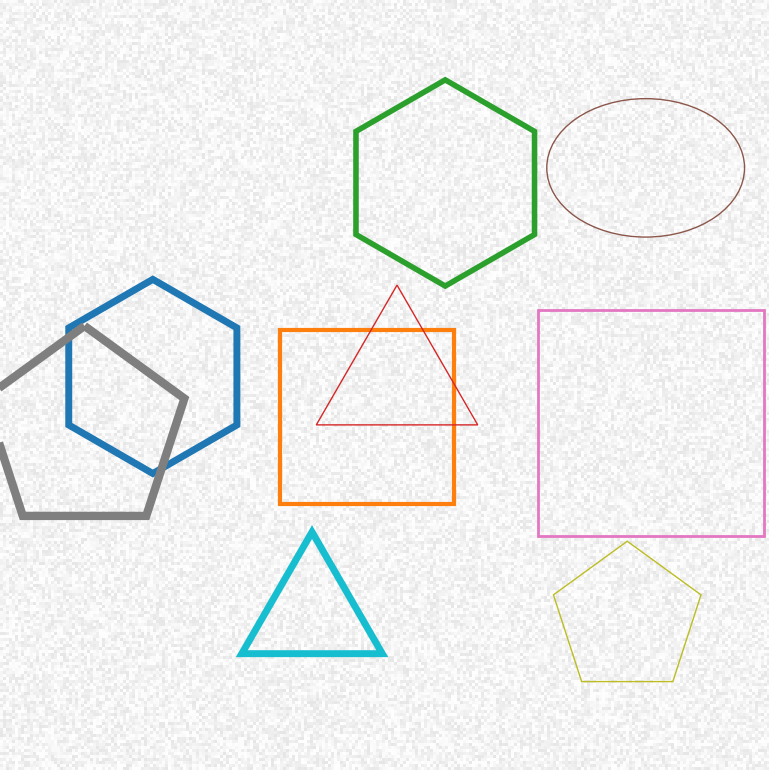[{"shape": "hexagon", "thickness": 2.5, "radius": 0.63, "center": [0.198, 0.511]}, {"shape": "square", "thickness": 1.5, "radius": 0.57, "center": [0.476, 0.458]}, {"shape": "hexagon", "thickness": 2, "radius": 0.67, "center": [0.578, 0.762]}, {"shape": "triangle", "thickness": 0.5, "radius": 0.61, "center": [0.516, 0.509]}, {"shape": "oval", "thickness": 0.5, "radius": 0.64, "center": [0.839, 0.782]}, {"shape": "square", "thickness": 1, "radius": 0.73, "center": [0.846, 0.451]}, {"shape": "pentagon", "thickness": 3, "radius": 0.68, "center": [0.11, 0.44]}, {"shape": "pentagon", "thickness": 0.5, "radius": 0.5, "center": [0.815, 0.196]}, {"shape": "triangle", "thickness": 2.5, "radius": 0.53, "center": [0.405, 0.204]}]